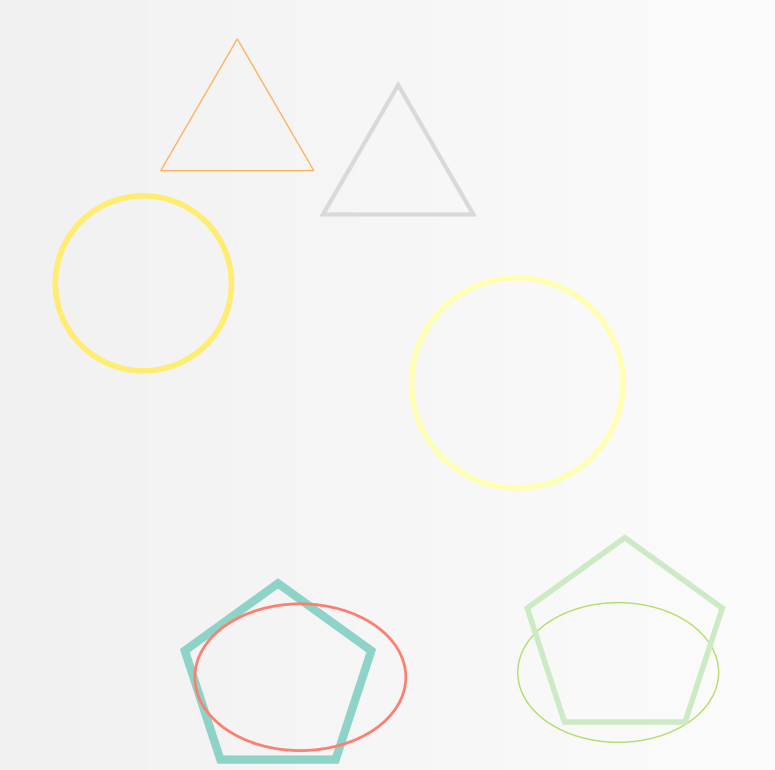[{"shape": "pentagon", "thickness": 3, "radius": 0.63, "center": [0.359, 0.116]}, {"shape": "circle", "thickness": 2, "radius": 0.68, "center": [0.667, 0.503]}, {"shape": "oval", "thickness": 1, "radius": 0.68, "center": [0.388, 0.12]}, {"shape": "triangle", "thickness": 0.5, "radius": 0.57, "center": [0.306, 0.835]}, {"shape": "oval", "thickness": 0.5, "radius": 0.65, "center": [0.798, 0.127]}, {"shape": "triangle", "thickness": 1.5, "radius": 0.56, "center": [0.514, 0.778]}, {"shape": "pentagon", "thickness": 2, "radius": 0.66, "center": [0.806, 0.169]}, {"shape": "circle", "thickness": 2, "radius": 0.57, "center": [0.185, 0.632]}]